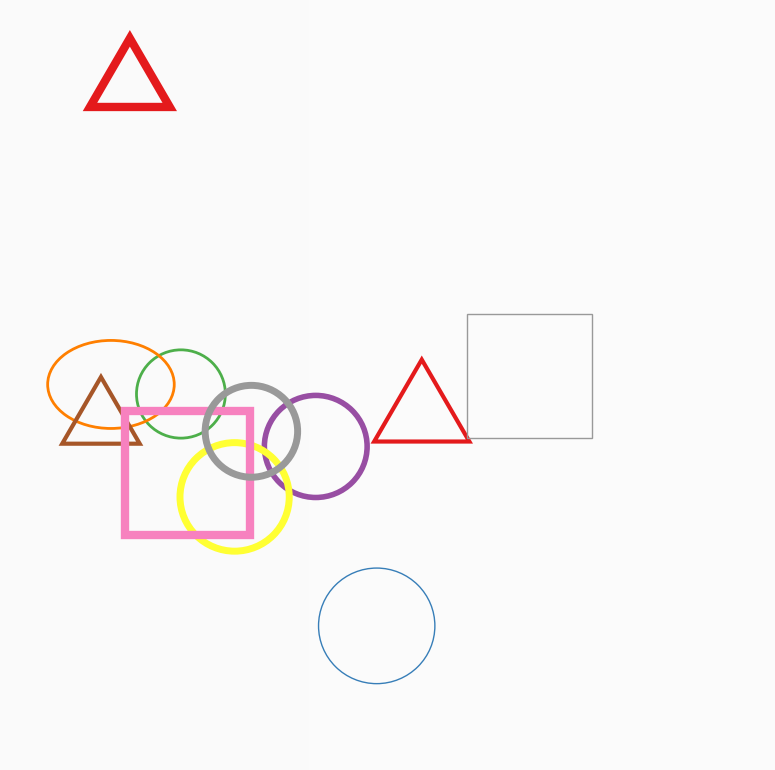[{"shape": "triangle", "thickness": 1.5, "radius": 0.35, "center": [0.544, 0.462]}, {"shape": "triangle", "thickness": 3, "radius": 0.3, "center": [0.168, 0.891]}, {"shape": "circle", "thickness": 0.5, "radius": 0.38, "center": [0.486, 0.187]}, {"shape": "circle", "thickness": 1, "radius": 0.29, "center": [0.233, 0.488]}, {"shape": "circle", "thickness": 2, "radius": 0.33, "center": [0.407, 0.42]}, {"shape": "oval", "thickness": 1, "radius": 0.41, "center": [0.143, 0.501]}, {"shape": "circle", "thickness": 2.5, "radius": 0.35, "center": [0.303, 0.355]}, {"shape": "triangle", "thickness": 1.5, "radius": 0.29, "center": [0.13, 0.453]}, {"shape": "square", "thickness": 3, "radius": 0.4, "center": [0.242, 0.386]}, {"shape": "square", "thickness": 0.5, "radius": 0.4, "center": [0.683, 0.512]}, {"shape": "circle", "thickness": 2.5, "radius": 0.3, "center": [0.324, 0.44]}]